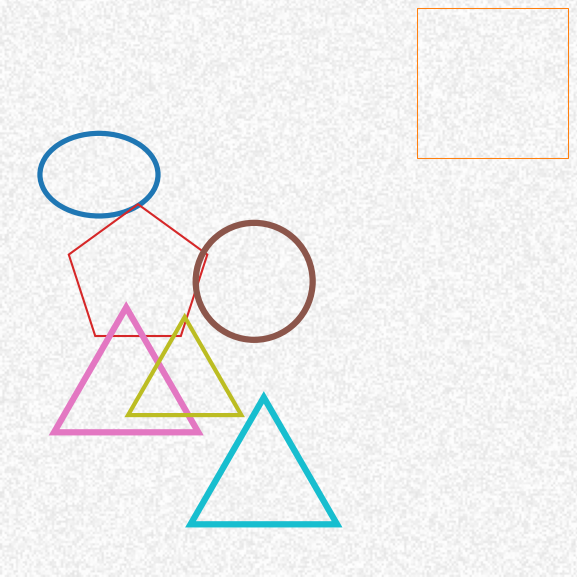[{"shape": "oval", "thickness": 2.5, "radius": 0.51, "center": [0.171, 0.697]}, {"shape": "square", "thickness": 0.5, "radius": 0.65, "center": [0.853, 0.855]}, {"shape": "pentagon", "thickness": 1, "radius": 0.63, "center": [0.239, 0.519]}, {"shape": "circle", "thickness": 3, "radius": 0.51, "center": [0.44, 0.512]}, {"shape": "triangle", "thickness": 3, "radius": 0.72, "center": [0.219, 0.323]}, {"shape": "triangle", "thickness": 2, "radius": 0.57, "center": [0.32, 0.337]}, {"shape": "triangle", "thickness": 3, "radius": 0.73, "center": [0.457, 0.164]}]